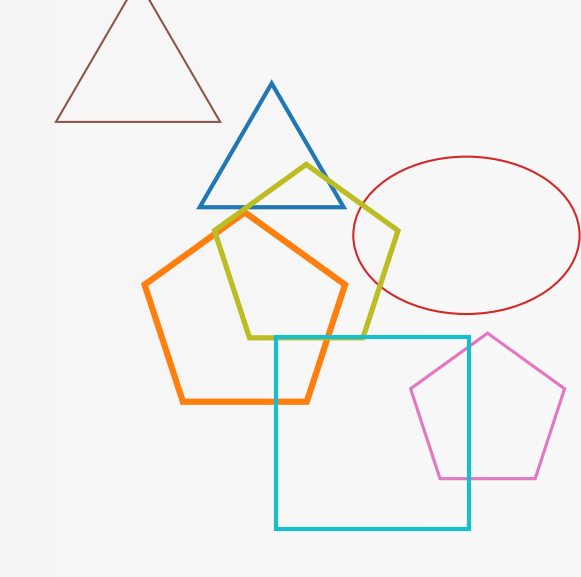[{"shape": "triangle", "thickness": 2, "radius": 0.71, "center": [0.467, 0.712]}, {"shape": "pentagon", "thickness": 3, "radius": 0.91, "center": [0.421, 0.45]}, {"shape": "oval", "thickness": 1, "radius": 0.97, "center": [0.802, 0.592]}, {"shape": "triangle", "thickness": 1, "radius": 0.82, "center": [0.238, 0.87]}, {"shape": "pentagon", "thickness": 1.5, "radius": 0.7, "center": [0.839, 0.283]}, {"shape": "pentagon", "thickness": 2.5, "radius": 0.83, "center": [0.527, 0.548]}, {"shape": "square", "thickness": 2, "radius": 0.83, "center": [0.641, 0.249]}]